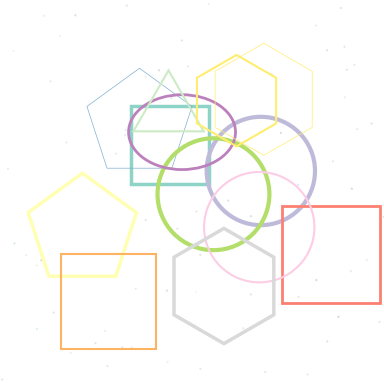[{"shape": "square", "thickness": 2.5, "radius": 0.51, "center": [0.441, 0.624]}, {"shape": "pentagon", "thickness": 2.5, "radius": 0.74, "center": [0.214, 0.402]}, {"shape": "circle", "thickness": 3, "radius": 0.7, "center": [0.677, 0.556]}, {"shape": "square", "thickness": 2, "radius": 0.63, "center": [0.86, 0.34]}, {"shape": "pentagon", "thickness": 0.5, "radius": 0.72, "center": [0.362, 0.679]}, {"shape": "square", "thickness": 1.5, "radius": 0.62, "center": [0.282, 0.217]}, {"shape": "circle", "thickness": 3, "radius": 0.73, "center": [0.554, 0.496]}, {"shape": "circle", "thickness": 1.5, "radius": 0.72, "center": [0.673, 0.41]}, {"shape": "hexagon", "thickness": 2.5, "radius": 0.75, "center": [0.582, 0.257]}, {"shape": "oval", "thickness": 2, "radius": 0.69, "center": [0.473, 0.657]}, {"shape": "triangle", "thickness": 1.5, "radius": 0.53, "center": [0.438, 0.712]}, {"shape": "hexagon", "thickness": 1.5, "radius": 0.59, "center": [0.614, 0.739]}, {"shape": "hexagon", "thickness": 0.5, "radius": 0.73, "center": [0.685, 0.742]}]